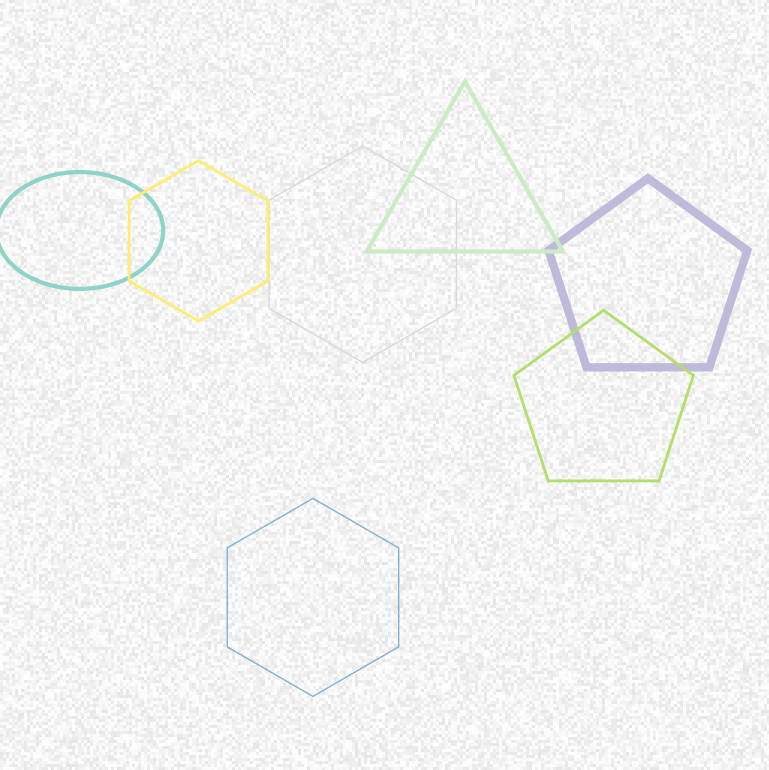[{"shape": "oval", "thickness": 1.5, "radius": 0.54, "center": [0.104, 0.701]}, {"shape": "pentagon", "thickness": 3, "radius": 0.68, "center": [0.842, 0.633]}, {"shape": "hexagon", "thickness": 0.5, "radius": 0.64, "center": [0.406, 0.224]}, {"shape": "pentagon", "thickness": 1, "radius": 0.61, "center": [0.784, 0.475]}, {"shape": "hexagon", "thickness": 0.5, "radius": 0.7, "center": [0.471, 0.67]}, {"shape": "triangle", "thickness": 1.5, "radius": 0.74, "center": [0.604, 0.747]}, {"shape": "hexagon", "thickness": 1, "radius": 0.52, "center": [0.258, 0.687]}]